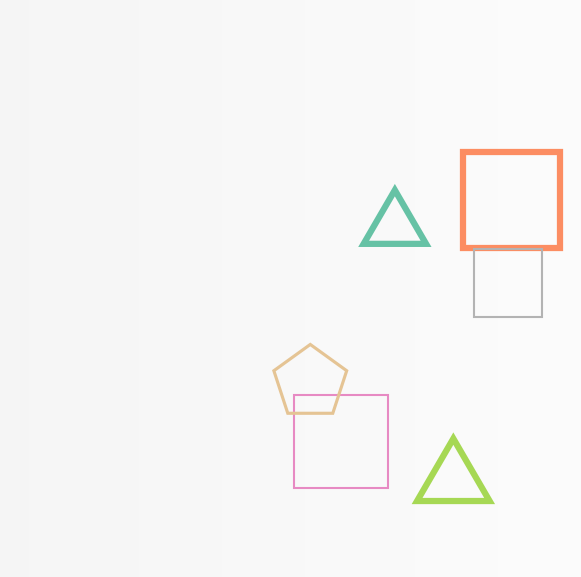[{"shape": "triangle", "thickness": 3, "radius": 0.31, "center": [0.679, 0.608]}, {"shape": "square", "thickness": 3, "radius": 0.42, "center": [0.88, 0.653]}, {"shape": "square", "thickness": 1, "radius": 0.41, "center": [0.586, 0.234]}, {"shape": "triangle", "thickness": 3, "radius": 0.36, "center": [0.78, 0.168]}, {"shape": "pentagon", "thickness": 1.5, "radius": 0.33, "center": [0.534, 0.337]}, {"shape": "square", "thickness": 1, "radius": 0.3, "center": [0.874, 0.509]}]